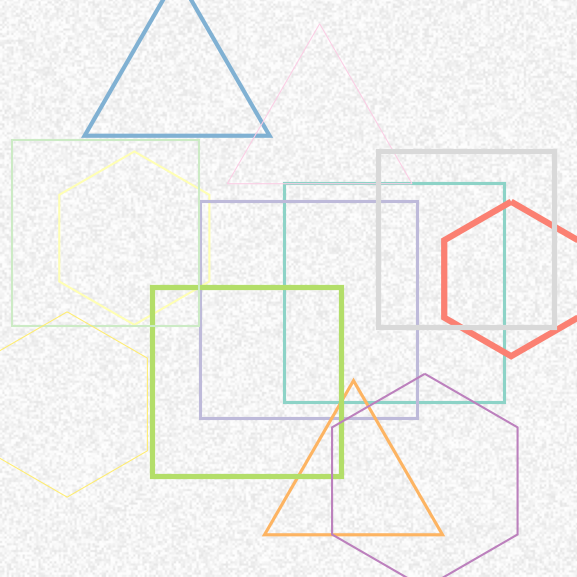[{"shape": "square", "thickness": 1.5, "radius": 0.95, "center": [0.682, 0.493]}, {"shape": "hexagon", "thickness": 1, "radius": 0.75, "center": [0.233, 0.587]}, {"shape": "square", "thickness": 1.5, "radius": 0.94, "center": [0.535, 0.463]}, {"shape": "hexagon", "thickness": 3, "radius": 0.67, "center": [0.885, 0.516]}, {"shape": "triangle", "thickness": 2, "radius": 0.92, "center": [0.307, 0.857]}, {"shape": "triangle", "thickness": 1.5, "radius": 0.89, "center": [0.612, 0.162]}, {"shape": "square", "thickness": 2.5, "radius": 0.82, "center": [0.427, 0.339]}, {"shape": "triangle", "thickness": 0.5, "radius": 0.92, "center": [0.554, 0.773]}, {"shape": "square", "thickness": 2.5, "radius": 0.76, "center": [0.806, 0.586]}, {"shape": "hexagon", "thickness": 1, "radius": 0.93, "center": [0.736, 0.166]}, {"shape": "square", "thickness": 1, "radius": 0.81, "center": [0.183, 0.596]}, {"shape": "hexagon", "thickness": 0.5, "radius": 0.8, "center": [0.116, 0.299]}]